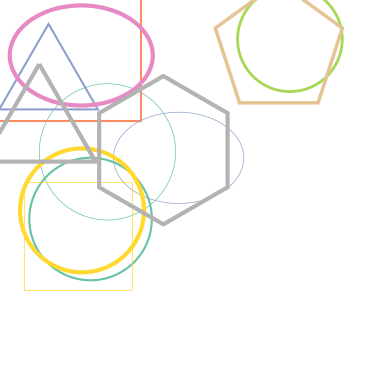[{"shape": "circle", "thickness": 0.5, "radius": 0.89, "center": [0.279, 0.606]}, {"shape": "circle", "thickness": 1.5, "radius": 0.8, "center": [0.235, 0.431]}, {"shape": "square", "thickness": 1.5, "radius": 0.97, "center": [0.174, 0.878]}, {"shape": "triangle", "thickness": 1.5, "radius": 0.74, "center": [0.126, 0.79]}, {"shape": "oval", "thickness": 0.5, "radius": 0.85, "center": [0.464, 0.59]}, {"shape": "oval", "thickness": 3, "radius": 0.93, "center": [0.211, 0.856]}, {"shape": "circle", "thickness": 2, "radius": 0.68, "center": [0.753, 0.898]}, {"shape": "square", "thickness": 0.5, "radius": 0.7, "center": [0.203, 0.387]}, {"shape": "circle", "thickness": 3, "radius": 0.8, "center": [0.213, 0.454]}, {"shape": "pentagon", "thickness": 2.5, "radius": 0.87, "center": [0.724, 0.873]}, {"shape": "triangle", "thickness": 3, "radius": 0.84, "center": [0.102, 0.665]}, {"shape": "hexagon", "thickness": 3, "radius": 0.96, "center": [0.424, 0.61]}]